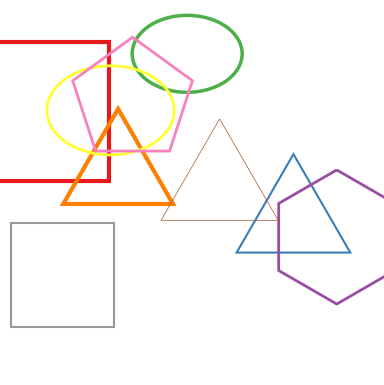[{"shape": "square", "thickness": 3, "radius": 0.9, "center": [0.103, 0.711]}, {"shape": "triangle", "thickness": 1.5, "radius": 0.85, "center": [0.762, 0.429]}, {"shape": "oval", "thickness": 2.5, "radius": 0.71, "center": [0.486, 0.86]}, {"shape": "hexagon", "thickness": 2, "radius": 0.87, "center": [0.875, 0.384]}, {"shape": "triangle", "thickness": 3, "radius": 0.82, "center": [0.307, 0.552]}, {"shape": "oval", "thickness": 2, "radius": 0.83, "center": [0.287, 0.713]}, {"shape": "triangle", "thickness": 0.5, "radius": 0.88, "center": [0.571, 0.515]}, {"shape": "pentagon", "thickness": 2, "radius": 0.82, "center": [0.344, 0.74]}, {"shape": "square", "thickness": 1.5, "radius": 0.67, "center": [0.162, 0.286]}]